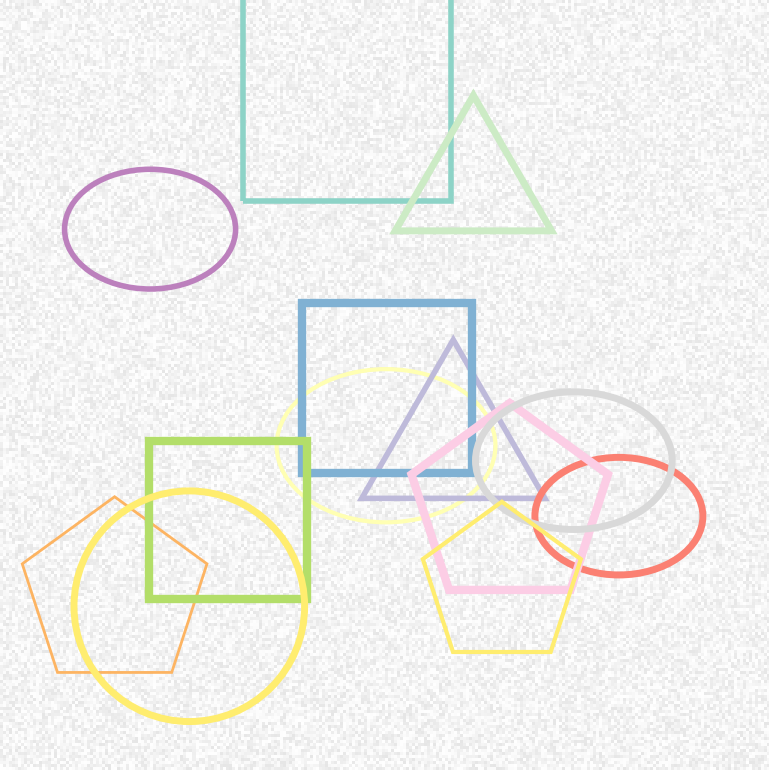[{"shape": "square", "thickness": 2, "radius": 0.67, "center": [0.45, 0.873]}, {"shape": "oval", "thickness": 1.5, "radius": 0.71, "center": [0.501, 0.421]}, {"shape": "triangle", "thickness": 2, "radius": 0.69, "center": [0.589, 0.421]}, {"shape": "oval", "thickness": 2.5, "radius": 0.55, "center": [0.804, 0.33]}, {"shape": "square", "thickness": 3, "radius": 0.55, "center": [0.503, 0.496]}, {"shape": "pentagon", "thickness": 1, "radius": 0.63, "center": [0.149, 0.229]}, {"shape": "square", "thickness": 3, "radius": 0.51, "center": [0.297, 0.324]}, {"shape": "pentagon", "thickness": 3, "radius": 0.67, "center": [0.662, 0.342]}, {"shape": "oval", "thickness": 2.5, "radius": 0.64, "center": [0.745, 0.402]}, {"shape": "oval", "thickness": 2, "radius": 0.56, "center": [0.195, 0.702]}, {"shape": "triangle", "thickness": 2.5, "radius": 0.59, "center": [0.615, 0.759]}, {"shape": "circle", "thickness": 2.5, "radius": 0.75, "center": [0.246, 0.213]}, {"shape": "pentagon", "thickness": 1.5, "radius": 0.54, "center": [0.652, 0.241]}]